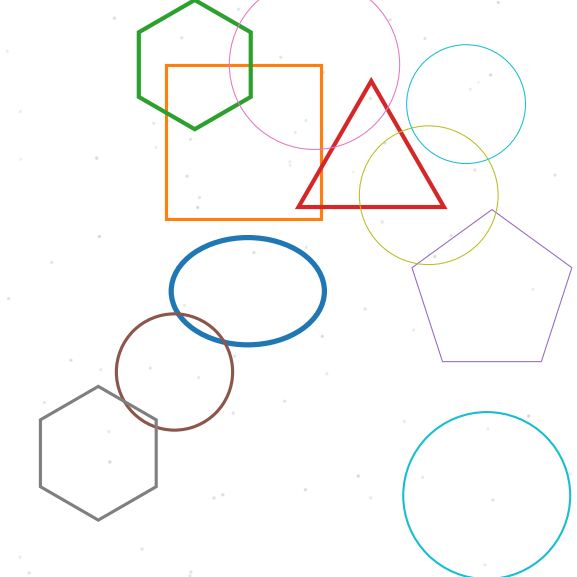[{"shape": "oval", "thickness": 2.5, "radius": 0.66, "center": [0.429, 0.495]}, {"shape": "square", "thickness": 1.5, "radius": 0.67, "center": [0.422, 0.754]}, {"shape": "hexagon", "thickness": 2, "radius": 0.56, "center": [0.337, 0.887]}, {"shape": "triangle", "thickness": 2, "radius": 0.73, "center": [0.643, 0.713]}, {"shape": "pentagon", "thickness": 0.5, "radius": 0.73, "center": [0.852, 0.491]}, {"shape": "circle", "thickness": 1.5, "radius": 0.5, "center": [0.302, 0.355]}, {"shape": "circle", "thickness": 0.5, "radius": 0.74, "center": [0.545, 0.888]}, {"shape": "hexagon", "thickness": 1.5, "radius": 0.58, "center": [0.17, 0.214]}, {"shape": "circle", "thickness": 0.5, "radius": 0.6, "center": [0.742, 0.661]}, {"shape": "circle", "thickness": 0.5, "radius": 0.51, "center": [0.807, 0.819]}, {"shape": "circle", "thickness": 1, "radius": 0.72, "center": [0.843, 0.141]}]